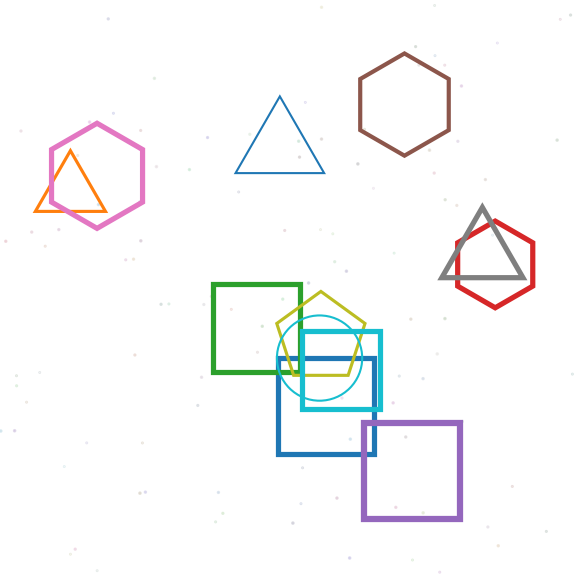[{"shape": "square", "thickness": 2.5, "radius": 0.42, "center": [0.565, 0.296]}, {"shape": "triangle", "thickness": 1, "radius": 0.44, "center": [0.485, 0.744]}, {"shape": "triangle", "thickness": 1.5, "radius": 0.35, "center": [0.122, 0.668]}, {"shape": "square", "thickness": 2.5, "radius": 0.38, "center": [0.444, 0.431]}, {"shape": "hexagon", "thickness": 2.5, "radius": 0.38, "center": [0.858, 0.541]}, {"shape": "square", "thickness": 3, "radius": 0.42, "center": [0.713, 0.184]}, {"shape": "hexagon", "thickness": 2, "radius": 0.44, "center": [0.7, 0.818]}, {"shape": "hexagon", "thickness": 2.5, "radius": 0.46, "center": [0.168, 0.695]}, {"shape": "triangle", "thickness": 2.5, "radius": 0.41, "center": [0.835, 0.559]}, {"shape": "pentagon", "thickness": 1.5, "radius": 0.4, "center": [0.556, 0.414]}, {"shape": "square", "thickness": 2.5, "radius": 0.34, "center": [0.59, 0.359]}, {"shape": "circle", "thickness": 1, "radius": 0.37, "center": [0.553, 0.379]}]